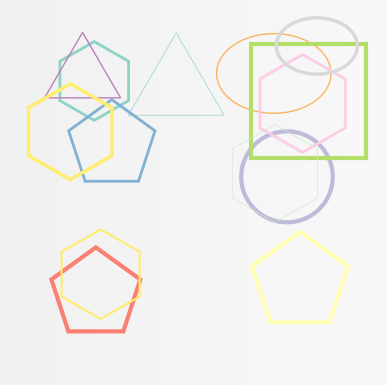[{"shape": "hexagon", "thickness": 2, "radius": 0.51, "center": [0.243, 0.79]}, {"shape": "triangle", "thickness": 0.5, "radius": 0.71, "center": [0.455, 0.772]}, {"shape": "pentagon", "thickness": 3, "radius": 0.65, "center": [0.774, 0.268]}, {"shape": "circle", "thickness": 3, "radius": 0.59, "center": [0.741, 0.541]}, {"shape": "pentagon", "thickness": 3, "radius": 0.6, "center": [0.247, 0.237]}, {"shape": "pentagon", "thickness": 2, "radius": 0.59, "center": [0.289, 0.624]}, {"shape": "oval", "thickness": 1, "radius": 0.74, "center": [0.707, 0.809]}, {"shape": "square", "thickness": 3, "radius": 0.74, "center": [0.795, 0.738]}, {"shape": "hexagon", "thickness": 2, "radius": 0.64, "center": [0.781, 0.731]}, {"shape": "oval", "thickness": 2.5, "radius": 0.52, "center": [0.818, 0.881]}, {"shape": "triangle", "thickness": 1, "radius": 0.57, "center": [0.213, 0.802]}, {"shape": "hexagon", "thickness": 0.5, "radius": 0.64, "center": [0.709, 0.549]}, {"shape": "hexagon", "thickness": 1.5, "radius": 0.58, "center": [0.26, 0.288]}, {"shape": "hexagon", "thickness": 2.5, "radius": 0.62, "center": [0.181, 0.658]}]